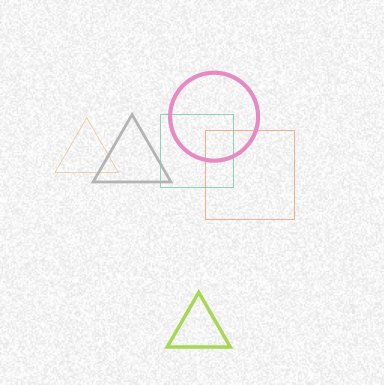[{"shape": "square", "thickness": 0.5, "radius": 0.47, "center": [0.51, 0.61]}, {"shape": "square", "thickness": 0.5, "radius": 0.58, "center": [0.648, 0.546]}, {"shape": "circle", "thickness": 3, "radius": 0.57, "center": [0.556, 0.697]}, {"shape": "triangle", "thickness": 2.5, "radius": 0.47, "center": [0.516, 0.146]}, {"shape": "triangle", "thickness": 0.5, "radius": 0.48, "center": [0.225, 0.599]}, {"shape": "triangle", "thickness": 2, "radius": 0.58, "center": [0.343, 0.586]}]